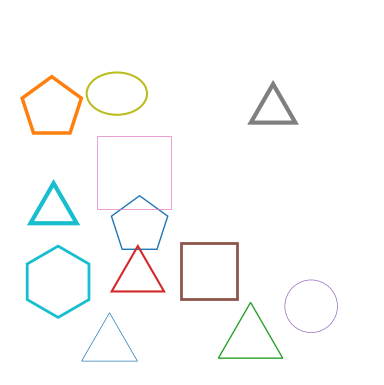[{"shape": "pentagon", "thickness": 1, "radius": 0.38, "center": [0.363, 0.415]}, {"shape": "triangle", "thickness": 0.5, "radius": 0.42, "center": [0.284, 0.104]}, {"shape": "pentagon", "thickness": 2.5, "radius": 0.4, "center": [0.134, 0.72]}, {"shape": "triangle", "thickness": 1, "radius": 0.48, "center": [0.651, 0.118]}, {"shape": "triangle", "thickness": 1.5, "radius": 0.39, "center": [0.358, 0.282]}, {"shape": "circle", "thickness": 0.5, "radius": 0.34, "center": [0.808, 0.205]}, {"shape": "square", "thickness": 2, "radius": 0.36, "center": [0.542, 0.296]}, {"shape": "square", "thickness": 0.5, "radius": 0.48, "center": [0.348, 0.552]}, {"shape": "triangle", "thickness": 3, "radius": 0.33, "center": [0.709, 0.715]}, {"shape": "oval", "thickness": 1.5, "radius": 0.39, "center": [0.304, 0.757]}, {"shape": "triangle", "thickness": 3, "radius": 0.35, "center": [0.139, 0.455]}, {"shape": "hexagon", "thickness": 2, "radius": 0.46, "center": [0.151, 0.268]}]